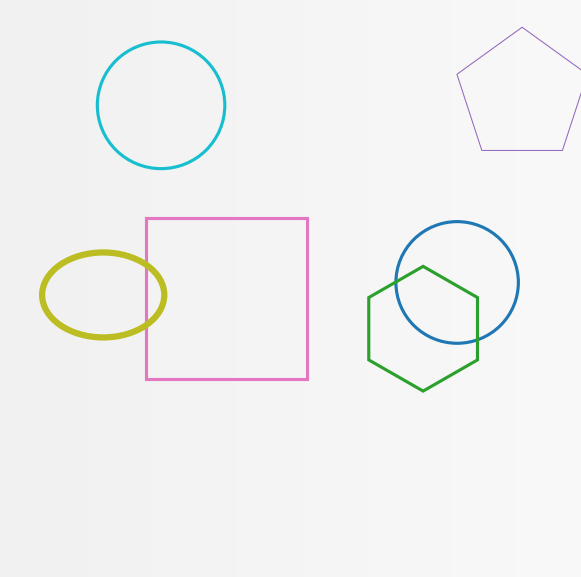[{"shape": "circle", "thickness": 1.5, "radius": 0.53, "center": [0.786, 0.51]}, {"shape": "hexagon", "thickness": 1.5, "radius": 0.54, "center": [0.728, 0.43]}, {"shape": "pentagon", "thickness": 0.5, "radius": 0.59, "center": [0.898, 0.834]}, {"shape": "square", "thickness": 1.5, "radius": 0.69, "center": [0.39, 0.482]}, {"shape": "oval", "thickness": 3, "radius": 0.53, "center": [0.178, 0.488]}, {"shape": "circle", "thickness": 1.5, "radius": 0.55, "center": [0.277, 0.817]}]